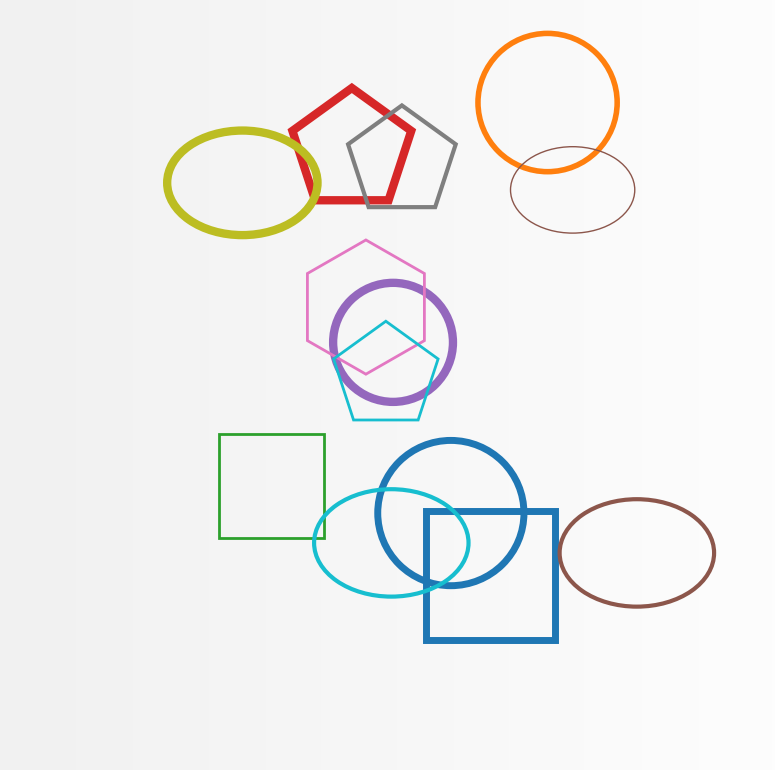[{"shape": "square", "thickness": 2.5, "radius": 0.42, "center": [0.633, 0.253]}, {"shape": "circle", "thickness": 2.5, "radius": 0.47, "center": [0.582, 0.334]}, {"shape": "circle", "thickness": 2, "radius": 0.45, "center": [0.707, 0.867]}, {"shape": "square", "thickness": 1, "radius": 0.34, "center": [0.351, 0.369]}, {"shape": "pentagon", "thickness": 3, "radius": 0.4, "center": [0.454, 0.805]}, {"shape": "circle", "thickness": 3, "radius": 0.39, "center": [0.507, 0.555]}, {"shape": "oval", "thickness": 0.5, "radius": 0.4, "center": [0.739, 0.753]}, {"shape": "oval", "thickness": 1.5, "radius": 0.5, "center": [0.822, 0.282]}, {"shape": "hexagon", "thickness": 1, "radius": 0.44, "center": [0.472, 0.601]}, {"shape": "pentagon", "thickness": 1.5, "radius": 0.37, "center": [0.519, 0.79]}, {"shape": "oval", "thickness": 3, "radius": 0.48, "center": [0.313, 0.763]}, {"shape": "pentagon", "thickness": 1, "radius": 0.35, "center": [0.498, 0.512]}, {"shape": "oval", "thickness": 1.5, "radius": 0.5, "center": [0.505, 0.295]}]